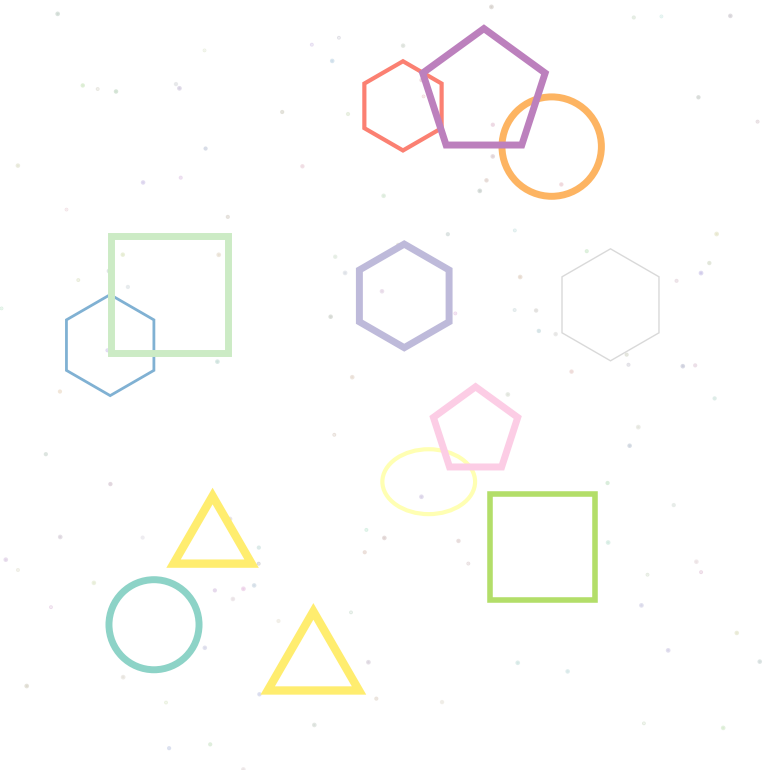[{"shape": "circle", "thickness": 2.5, "radius": 0.29, "center": [0.2, 0.189]}, {"shape": "oval", "thickness": 1.5, "radius": 0.3, "center": [0.557, 0.374]}, {"shape": "hexagon", "thickness": 2.5, "radius": 0.34, "center": [0.525, 0.616]}, {"shape": "hexagon", "thickness": 1.5, "radius": 0.29, "center": [0.523, 0.863]}, {"shape": "hexagon", "thickness": 1, "radius": 0.33, "center": [0.143, 0.552]}, {"shape": "circle", "thickness": 2.5, "radius": 0.32, "center": [0.716, 0.81]}, {"shape": "square", "thickness": 2, "radius": 0.34, "center": [0.704, 0.29]}, {"shape": "pentagon", "thickness": 2.5, "radius": 0.29, "center": [0.618, 0.44]}, {"shape": "hexagon", "thickness": 0.5, "radius": 0.36, "center": [0.793, 0.604]}, {"shape": "pentagon", "thickness": 2.5, "radius": 0.42, "center": [0.628, 0.879]}, {"shape": "square", "thickness": 2.5, "radius": 0.38, "center": [0.22, 0.618]}, {"shape": "triangle", "thickness": 3, "radius": 0.34, "center": [0.407, 0.137]}, {"shape": "triangle", "thickness": 3, "radius": 0.29, "center": [0.276, 0.297]}]